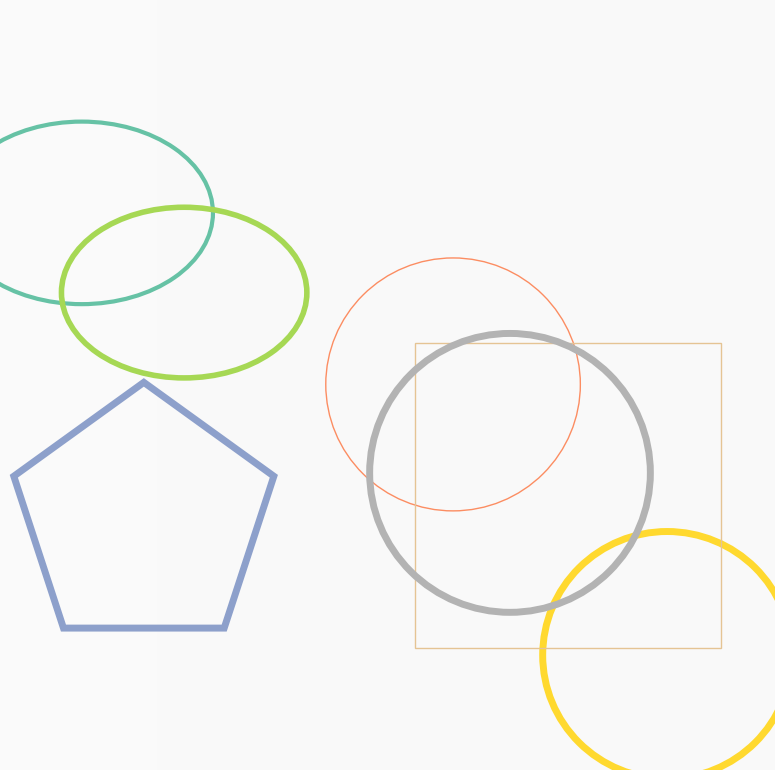[{"shape": "oval", "thickness": 1.5, "radius": 0.85, "center": [0.105, 0.724]}, {"shape": "circle", "thickness": 0.5, "radius": 0.82, "center": [0.585, 0.501]}, {"shape": "pentagon", "thickness": 2.5, "radius": 0.88, "center": [0.186, 0.327]}, {"shape": "oval", "thickness": 2, "radius": 0.79, "center": [0.238, 0.62]}, {"shape": "circle", "thickness": 2.5, "radius": 0.8, "center": [0.861, 0.149]}, {"shape": "square", "thickness": 0.5, "radius": 0.99, "center": [0.733, 0.356]}, {"shape": "circle", "thickness": 2.5, "radius": 0.91, "center": [0.658, 0.386]}]